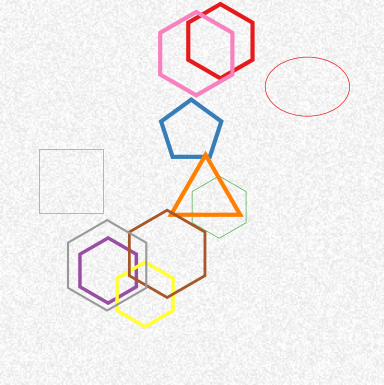[{"shape": "oval", "thickness": 0.5, "radius": 0.55, "center": [0.799, 0.775]}, {"shape": "hexagon", "thickness": 3, "radius": 0.48, "center": [0.572, 0.893]}, {"shape": "pentagon", "thickness": 3, "radius": 0.41, "center": [0.497, 0.659]}, {"shape": "hexagon", "thickness": 0.5, "radius": 0.4, "center": [0.569, 0.462]}, {"shape": "hexagon", "thickness": 2.5, "radius": 0.42, "center": [0.281, 0.297]}, {"shape": "triangle", "thickness": 3, "radius": 0.52, "center": [0.534, 0.494]}, {"shape": "hexagon", "thickness": 2.5, "radius": 0.42, "center": [0.377, 0.235]}, {"shape": "hexagon", "thickness": 2, "radius": 0.57, "center": [0.434, 0.341]}, {"shape": "hexagon", "thickness": 3, "radius": 0.54, "center": [0.51, 0.861]}, {"shape": "square", "thickness": 0.5, "radius": 0.42, "center": [0.185, 0.53]}, {"shape": "hexagon", "thickness": 1.5, "radius": 0.59, "center": [0.278, 0.311]}]